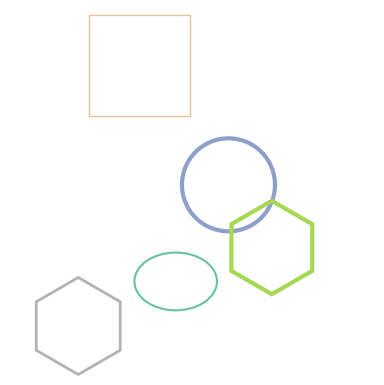[{"shape": "oval", "thickness": 1.5, "radius": 0.54, "center": [0.456, 0.269]}, {"shape": "circle", "thickness": 3, "radius": 0.6, "center": [0.593, 0.52]}, {"shape": "hexagon", "thickness": 3, "radius": 0.61, "center": [0.706, 0.357]}, {"shape": "square", "thickness": 1, "radius": 0.66, "center": [0.361, 0.831]}, {"shape": "hexagon", "thickness": 2, "radius": 0.63, "center": [0.203, 0.153]}]